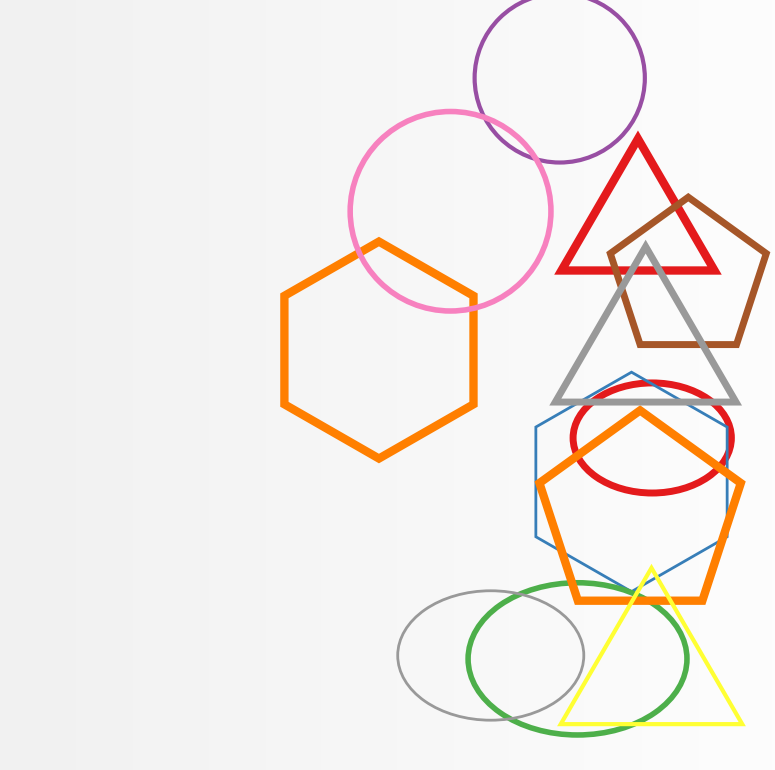[{"shape": "triangle", "thickness": 3, "radius": 0.57, "center": [0.823, 0.706]}, {"shape": "oval", "thickness": 2.5, "radius": 0.51, "center": [0.842, 0.431]}, {"shape": "hexagon", "thickness": 1, "radius": 0.71, "center": [0.815, 0.374]}, {"shape": "oval", "thickness": 2, "radius": 0.71, "center": [0.745, 0.144]}, {"shape": "circle", "thickness": 1.5, "radius": 0.55, "center": [0.722, 0.899]}, {"shape": "pentagon", "thickness": 3, "radius": 0.68, "center": [0.826, 0.33]}, {"shape": "hexagon", "thickness": 3, "radius": 0.7, "center": [0.489, 0.545]}, {"shape": "triangle", "thickness": 1.5, "radius": 0.68, "center": [0.841, 0.127]}, {"shape": "pentagon", "thickness": 2.5, "radius": 0.53, "center": [0.888, 0.638]}, {"shape": "circle", "thickness": 2, "radius": 0.65, "center": [0.581, 0.726]}, {"shape": "oval", "thickness": 1, "radius": 0.6, "center": [0.633, 0.149]}, {"shape": "triangle", "thickness": 2.5, "radius": 0.67, "center": [0.833, 0.545]}]